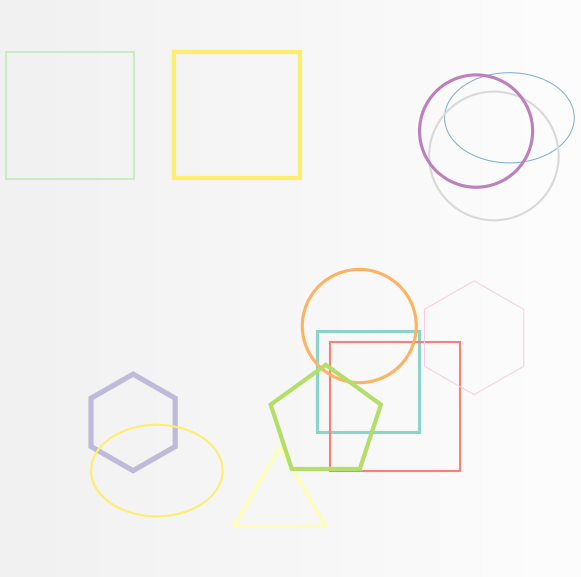[{"shape": "square", "thickness": 1.5, "radius": 0.44, "center": [0.633, 0.339]}, {"shape": "triangle", "thickness": 1.5, "radius": 0.46, "center": [0.481, 0.133]}, {"shape": "hexagon", "thickness": 2.5, "radius": 0.42, "center": [0.229, 0.268]}, {"shape": "square", "thickness": 1, "radius": 0.56, "center": [0.68, 0.295]}, {"shape": "oval", "thickness": 0.5, "radius": 0.56, "center": [0.876, 0.795]}, {"shape": "circle", "thickness": 1.5, "radius": 0.49, "center": [0.618, 0.435]}, {"shape": "pentagon", "thickness": 2, "radius": 0.5, "center": [0.561, 0.268]}, {"shape": "hexagon", "thickness": 0.5, "radius": 0.49, "center": [0.816, 0.414]}, {"shape": "circle", "thickness": 1, "radius": 0.56, "center": [0.85, 0.729]}, {"shape": "circle", "thickness": 1.5, "radius": 0.49, "center": [0.819, 0.772]}, {"shape": "square", "thickness": 1, "radius": 0.55, "center": [0.12, 0.799]}, {"shape": "oval", "thickness": 1, "radius": 0.57, "center": [0.27, 0.184]}, {"shape": "square", "thickness": 2, "radius": 0.54, "center": [0.408, 0.8]}]